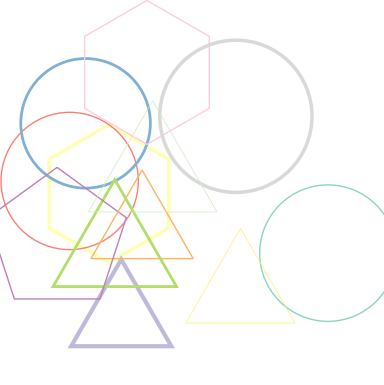[{"shape": "circle", "thickness": 1, "radius": 0.89, "center": [0.852, 0.343]}, {"shape": "hexagon", "thickness": 2.5, "radius": 0.9, "center": [0.283, 0.497]}, {"shape": "triangle", "thickness": 3, "radius": 0.75, "center": [0.315, 0.176]}, {"shape": "circle", "thickness": 1, "radius": 0.89, "center": [0.181, 0.53]}, {"shape": "circle", "thickness": 2, "radius": 0.84, "center": [0.222, 0.68]}, {"shape": "triangle", "thickness": 1, "radius": 0.77, "center": [0.369, 0.405]}, {"shape": "triangle", "thickness": 2, "radius": 0.93, "center": [0.298, 0.348]}, {"shape": "hexagon", "thickness": 1, "radius": 0.93, "center": [0.382, 0.812]}, {"shape": "circle", "thickness": 2.5, "radius": 0.99, "center": [0.613, 0.698]}, {"shape": "pentagon", "thickness": 1, "radius": 0.94, "center": [0.148, 0.376]}, {"shape": "triangle", "thickness": 0.5, "radius": 0.96, "center": [0.397, 0.546]}, {"shape": "triangle", "thickness": 0.5, "radius": 0.82, "center": [0.625, 0.243]}]